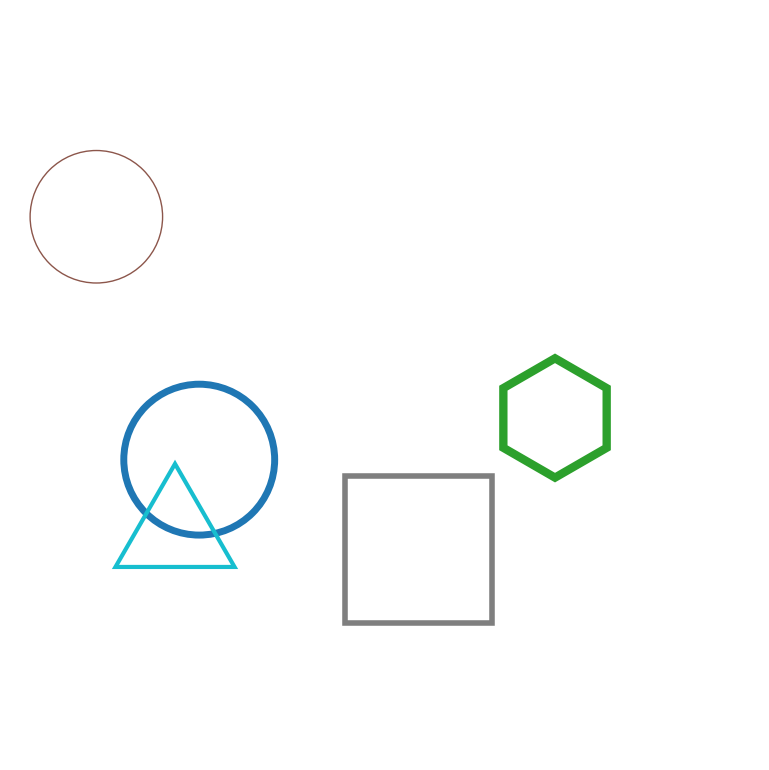[{"shape": "circle", "thickness": 2.5, "radius": 0.49, "center": [0.259, 0.403]}, {"shape": "hexagon", "thickness": 3, "radius": 0.39, "center": [0.721, 0.457]}, {"shape": "circle", "thickness": 0.5, "radius": 0.43, "center": [0.125, 0.718]}, {"shape": "square", "thickness": 2, "radius": 0.48, "center": [0.543, 0.286]}, {"shape": "triangle", "thickness": 1.5, "radius": 0.45, "center": [0.227, 0.308]}]